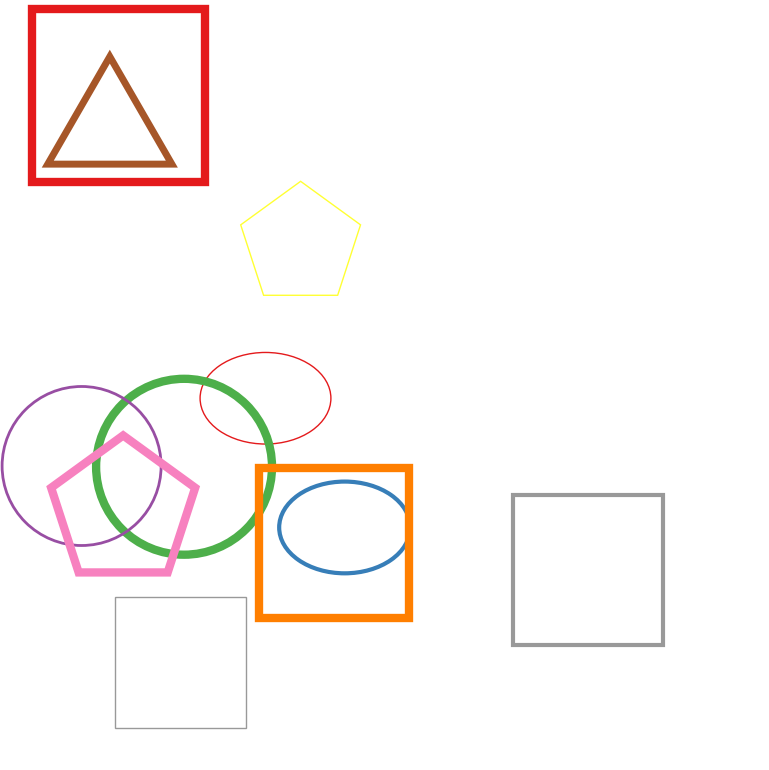[{"shape": "square", "thickness": 3, "radius": 0.56, "center": [0.153, 0.876]}, {"shape": "oval", "thickness": 0.5, "radius": 0.42, "center": [0.345, 0.483]}, {"shape": "oval", "thickness": 1.5, "radius": 0.43, "center": [0.448, 0.315]}, {"shape": "circle", "thickness": 3, "radius": 0.57, "center": [0.239, 0.394]}, {"shape": "circle", "thickness": 1, "radius": 0.52, "center": [0.106, 0.395]}, {"shape": "square", "thickness": 3, "radius": 0.49, "center": [0.434, 0.295]}, {"shape": "pentagon", "thickness": 0.5, "radius": 0.41, "center": [0.39, 0.683]}, {"shape": "triangle", "thickness": 2.5, "radius": 0.47, "center": [0.143, 0.833]}, {"shape": "pentagon", "thickness": 3, "radius": 0.49, "center": [0.16, 0.336]}, {"shape": "square", "thickness": 0.5, "radius": 0.43, "center": [0.235, 0.139]}, {"shape": "square", "thickness": 1.5, "radius": 0.49, "center": [0.763, 0.26]}]